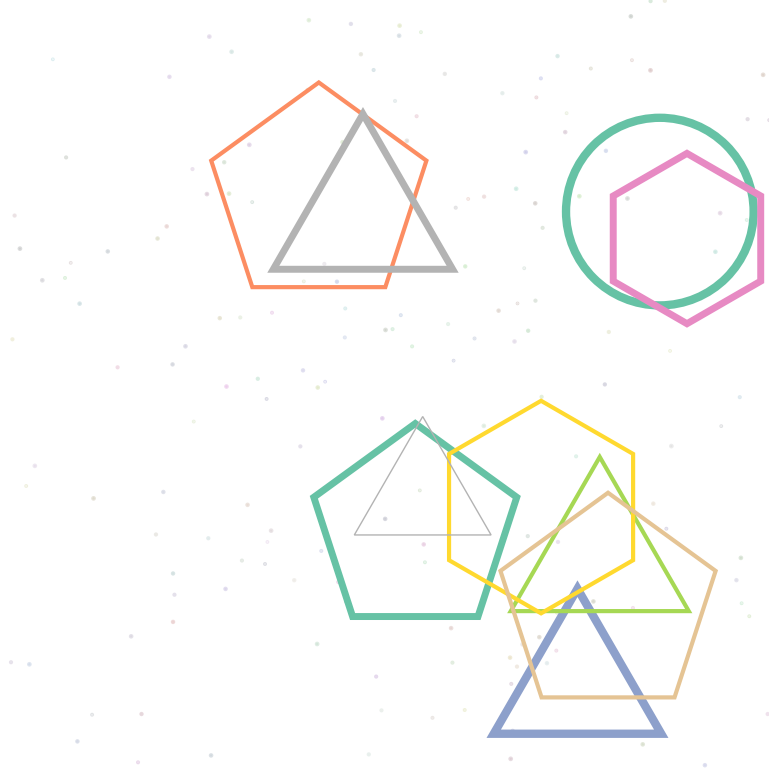[{"shape": "pentagon", "thickness": 2.5, "radius": 0.69, "center": [0.539, 0.311]}, {"shape": "circle", "thickness": 3, "radius": 0.61, "center": [0.857, 0.725]}, {"shape": "pentagon", "thickness": 1.5, "radius": 0.73, "center": [0.414, 0.746]}, {"shape": "triangle", "thickness": 3, "radius": 0.63, "center": [0.75, 0.11]}, {"shape": "hexagon", "thickness": 2.5, "radius": 0.55, "center": [0.892, 0.69]}, {"shape": "triangle", "thickness": 1.5, "radius": 0.67, "center": [0.779, 0.273]}, {"shape": "hexagon", "thickness": 1.5, "radius": 0.69, "center": [0.703, 0.341]}, {"shape": "pentagon", "thickness": 1.5, "radius": 0.73, "center": [0.79, 0.213]}, {"shape": "triangle", "thickness": 2.5, "radius": 0.67, "center": [0.471, 0.718]}, {"shape": "triangle", "thickness": 0.5, "radius": 0.51, "center": [0.549, 0.357]}]